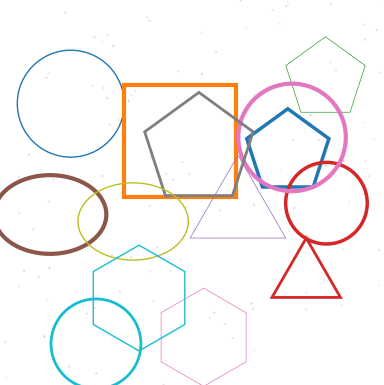[{"shape": "pentagon", "thickness": 2.5, "radius": 0.56, "center": [0.748, 0.605]}, {"shape": "circle", "thickness": 1, "radius": 0.69, "center": [0.184, 0.731]}, {"shape": "square", "thickness": 3, "radius": 0.72, "center": [0.467, 0.633]}, {"shape": "pentagon", "thickness": 0.5, "radius": 0.54, "center": [0.845, 0.796]}, {"shape": "circle", "thickness": 2.5, "radius": 0.53, "center": [0.848, 0.472]}, {"shape": "triangle", "thickness": 2, "radius": 0.51, "center": [0.795, 0.279]}, {"shape": "triangle", "thickness": 0.5, "radius": 0.72, "center": [0.618, 0.453]}, {"shape": "oval", "thickness": 3, "radius": 0.73, "center": [0.13, 0.443]}, {"shape": "circle", "thickness": 3, "radius": 0.7, "center": [0.759, 0.643]}, {"shape": "hexagon", "thickness": 0.5, "radius": 0.64, "center": [0.529, 0.124]}, {"shape": "pentagon", "thickness": 2, "radius": 0.74, "center": [0.517, 0.612]}, {"shape": "oval", "thickness": 1, "radius": 0.72, "center": [0.346, 0.425]}, {"shape": "circle", "thickness": 2, "radius": 0.58, "center": [0.249, 0.107]}, {"shape": "hexagon", "thickness": 1, "radius": 0.69, "center": [0.361, 0.226]}]